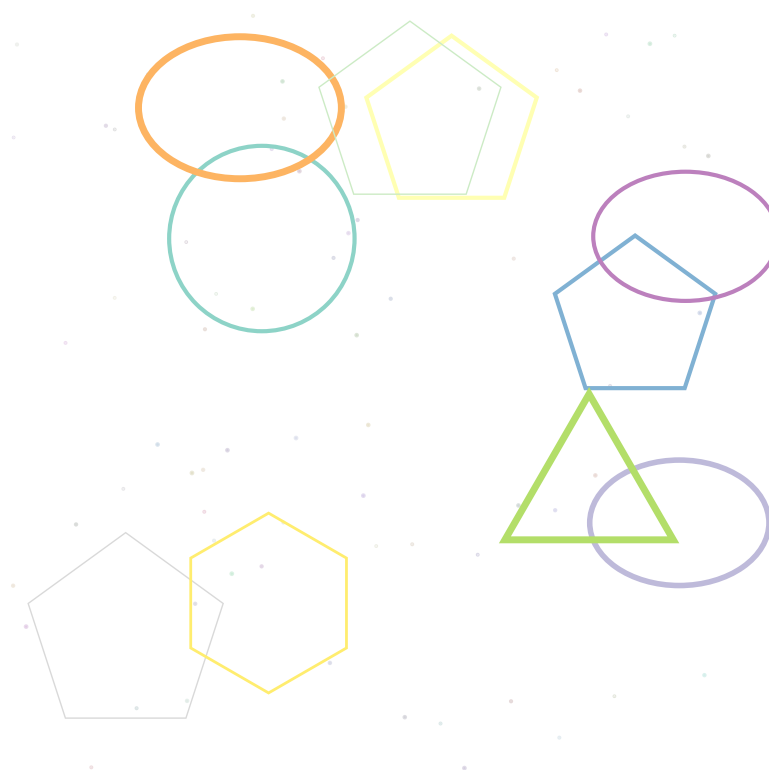[{"shape": "circle", "thickness": 1.5, "radius": 0.6, "center": [0.34, 0.69]}, {"shape": "pentagon", "thickness": 1.5, "radius": 0.58, "center": [0.586, 0.837]}, {"shape": "oval", "thickness": 2, "radius": 0.58, "center": [0.882, 0.321]}, {"shape": "pentagon", "thickness": 1.5, "radius": 0.55, "center": [0.825, 0.585]}, {"shape": "oval", "thickness": 2.5, "radius": 0.66, "center": [0.312, 0.86]}, {"shape": "triangle", "thickness": 2.5, "radius": 0.63, "center": [0.765, 0.362]}, {"shape": "pentagon", "thickness": 0.5, "radius": 0.67, "center": [0.163, 0.175]}, {"shape": "oval", "thickness": 1.5, "radius": 0.6, "center": [0.89, 0.693]}, {"shape": "pentagon", "thickness": 0.5, "radius": 0.62, "center": [0.532, 0.848]}, {"shape": "hexagon", "thickness": 1, "radius": 0.58, "center": [0.349, 0.217]}]